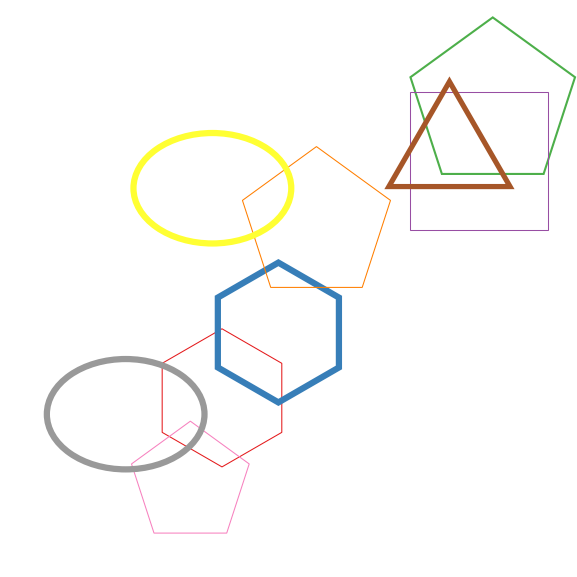[{"shape": "hexagon", "thickness": 0.5, "radius": 0.6, "center": [0.384, 0.31]}, {"shape": "hexagon", "thickness": 3, "radius": 0.61, "center": [0.482, 0.423]}, {"shape": "pentagon", "thickness": 1, "radius": 0.75, "center": [0.853, 0.819]}, {"shape": "square", "thickness": 0.5, "radius": 0.6, "center": [0.83, 0.72]}, {"shape": "pentagon", "thickness": 0.5, "radius": 0.67, "center": [0.548, 0.61]}, {"shape": "oval", "thickness": 3, "radius": 0.68, "center": [0.368, 0.673]}, {"shape": "triangle", "thickness": 2.5, "radius": 0.61, "center": [0.778, 0.737]}, {"shape": "pentagon", "thickness": 0.5, "radius": 0.54, "center": [0.33, 0.163]}, {"shape": "oval", "thickness": 3, "radius": 0.68, "center": [0.218, 0.282]}]